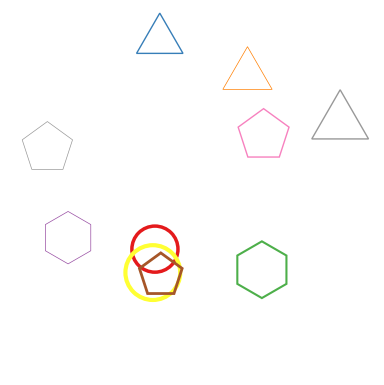[{"shape": "circle", "thickness": 2.5, "radius": 0.3, "center": [0.402, 0.353]}, {"shape": "triangle", "thickness": 1, "radius": 0.35, "center": [0.415, 0.896]}, {"shape": "hexagon", "thickness": 1.5, "radius": 0.37, "center": [0.68, 0.299]}, {"shape": "hexagon", "thickness": 0.5, "radius": 0.34, "center": [0.177, 0.383]}, {"shape": "triangle", "thickness": 0.5, "radius": 0.37, "center": [0.643, 0.805]}, {"shape": "circle", "thickness": 3, "radius": 0.36, "center": [0.397, 0.292]}, {"shape": "pentagon", "thickness": 2, "radius": 0.29, "center": [0.418, 0.285]}, {"shape": "pentagon", "thickness": 1, "radius": 0.35, "center": [0.685, 0.648]}, {"shape": "triangle", "thickness": 1, "radius": 0.43, "center": [0.884, 0.682]}, {"shape": "pentagon", "thickness": 0.5, "radius": 0.34, "center": [0.123, 0.616]}]